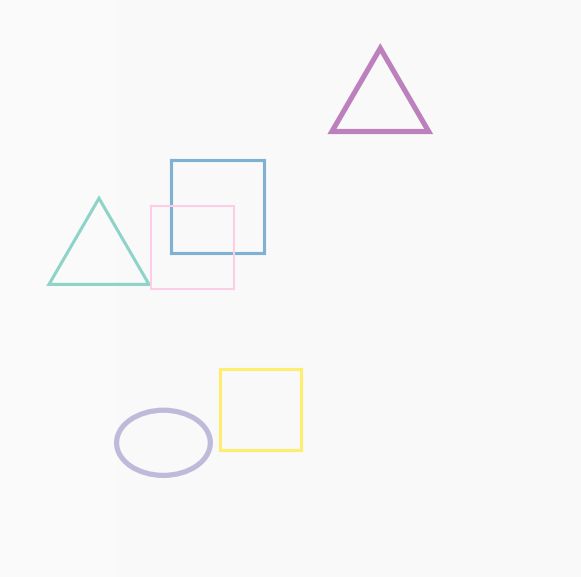[{"shape": "triangle", "thickness": 1.5, "radius": 0.5, "center": [0.17, 0.556]}, {"shape": "oval", "thickness": 2.5, "radius": 0.4, "center": [0.281, 0.232]}, {"shape": "square", "thickness": 1.5, "radius": 0.4, "center": [0.375, 0.642]}, {"shape": "square", "thickness": 1, "radius": 0.36, "center": [0.331, 0.571]}, {"shape": "triangle", "thickness": 2.5, "radius": 0.48, "center": [0.654, 0.819]}, {"shape": "square", "thickness": 1.5, "radius": 0.35, "center": [0.449, 0.29]}]